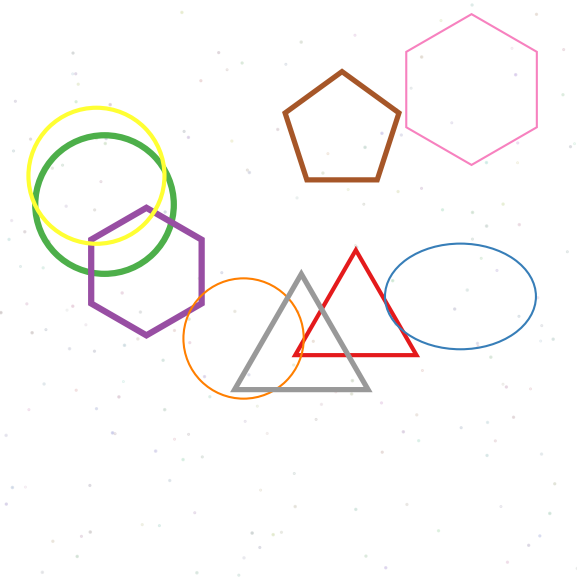[{"shape": "triangle", "thickness": 2, "radius": 0.61, "center": [0.616, 0.445]}, {"shape": "oval", "thickness": 1, "radius": 0.65, "center": [0.797, 0.486]}, {"shape": "circle", "thickness": 3, "radius": 0.6, "center": [0.181, 0.645]}, {"shape": "hexagon", "thickness": 3, "radius": 0.55, "center": [0.254, 0.529]}, {"shape": "circle", "thickness": 1, "radius": 0.52, "center": [0.422, 0.413]}, {"shape": "circle", "thickness": 2, "radius": 0.59, "center": [0.167, 0.695]}, {"shape": "pentagon", "thickness": 2.5, "radius": 0.52, "center": [0.592, 0.772]}, {"shape": "hexagon", "thickness": 1, "radius": 0.65, "center": [0.817, 0.844]}, {"shape": "triangle", "thickness": 2.5, "radius": 0.67, "center": [0.522, 0.391]}]